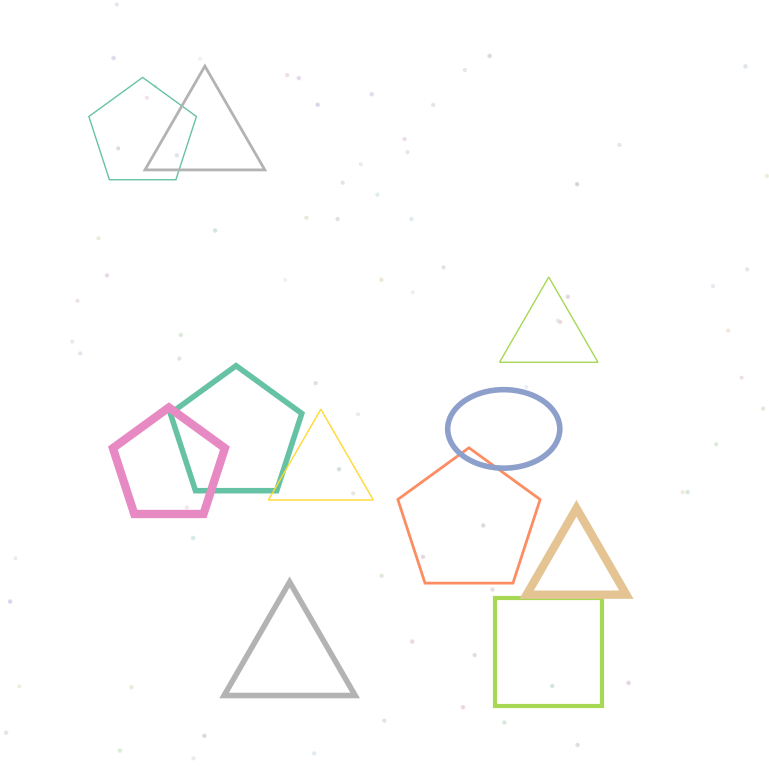[{"shape": "pentagon", "thickness": 0.5, "radius": 0.37, "center": [0.185, 0.826]}, {"shape": "pentagon", "thickness": 2, "radius": 0.45, "center": [0.307, 0.435]}, {"shape": "pentagon", "thickness": 1, "radius": 0.49, "center": [0.609, 0.321]}, {"shape": "oval", "thickness": 2, "radius": 0.36, "center": [0.654, 0.443]}, {"shape": "pentagon", "thickness": 3, "radius": 0.38, "center": [0.219, 0.394]}, {"shape": "triangle", "thickness": 0.5, "radius": 0.37, "center": [0.713, 0.566]}, {"shape": "square", "thickness": 1.5, "radius": 0.35, "center": [0.712, 0.153]}, {"shape": "triangle", "thickness": 0.5, "radius": 0.39, "center": [0.417, 0.39]}, {"shape": "triangle", "thickness": 3, "radius": 0.37, "center": [0.749, 0.265]}, {"shape": "triangle", "thickness": 1, "radius": 0.45, "center": [0.266, 0.824]}, {"shape": "triangle", "thickness": 2, "radius": 0.49, "center": [0.376, 0.146]}]